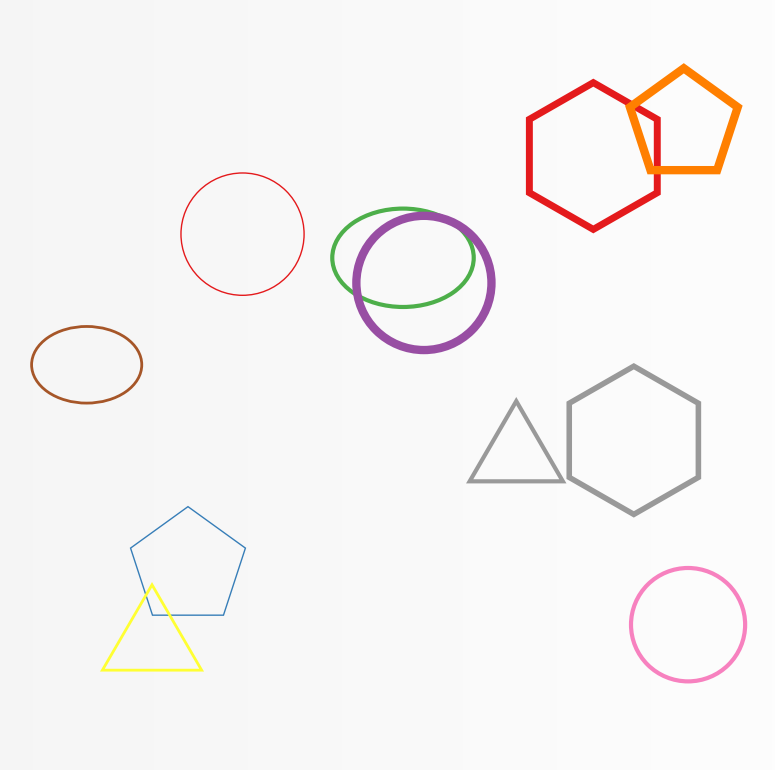[{"shape": "hexagon", "thickness": 2.5, "radius": 0.48, "center": [0.766, 0.797]}, {"shape": "circle", "thickness": 0.5, "radius": 0.4, "center": [0.313, 0.696]}, {"shape": "pentagon", "thickness": 0.5, "radius": 0.39, "center": [0.243, 0.264]}, {"shape": "oval", "thickness": 1.5, "radius": 0.46, "center": [0.52, 0.665]}, {"shape": "circle", "thickness": 3, "radius": 0.44, "center": [0.547, 0.633]}, {"shape": "pentagon", "thickness": 3, "radius": 0.37, "center": [0.882, 0.838]}, {"shape": "triangle", "thickness": 1, "radius": 0.37, "center": [0.196, 0.167]}, {"shape": "oval", "thickness": 1, "radius": 0.36, "center": [0.112, 0.526]}, {"shape": "circle", "thickness": 1.5, "radius": 0.37, "center": [0.888, 0.189]}, {"shape": "hexagon", "thickness": 2, "radius": 0.48, "center": [0.818, 0.428]}, {"shape": "triangle", "thickness": 1.5, "radius": 0.35, "center": [0.666, 0.41]}]